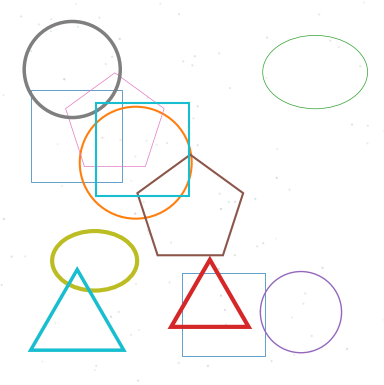[{"shape": "square", "thickness": 0.5, "radius": 0.54, "center": [0.581, 0.183]}, {"shape": "square", "thickness": 0.5, "radius": 0.59, "center": [0.199, 0.647]}, {"shape": "circle", "thickness": 1.5, "radius": 0.73, "center": [0.353, 0.577]}, {"shape": "oval", "thickness": 0.5, "radius": 0.68, "center": [0.819, 0.813]}, {"shape": "triangle", "thickness": 3, "radius": 0.58, "center": [0.545, 0.209]}, {"shape": "circle", "thickness": 1, "radius": 0.53, "center": [0.782, 0.189]}, {"shape": "pentagon", "thickness": 1.5, "radius": 0.72, "center": [0.494, 0.454]}, {"shape": "pentagon", "thickness": 0.5, "radius": 0.67, "center": [0.298, 0.676]}, {"shape": "circle", "thickness": 2.5, "radius": 0.62, "center": [0.188, 0.819]}, {"shape": "oval", "thickness": 3, "radius": 0.55, "center": [0.246, 0.323]}, {"shape": "square", "thickness": 1.5, "radius": 0.6, "center": [0.371, 0.611]}, {"shape": "triangle", "thickness": 2.5, "radius": 0.7, "center": [0.201, 0.16]}]